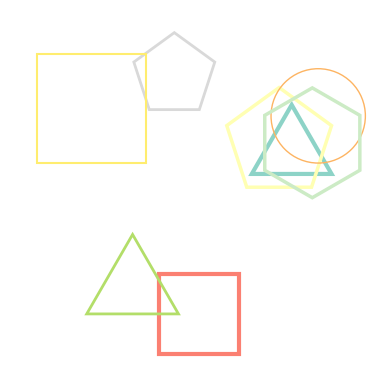[{"shape": "triangle", "thickness": 3, "radius": 0.6, "center": [0.758, 0.608]}, {"shape": "pentagon", "thickness": 2.5, "radius": 0.72, "center": [0.725, 0.63]}, {"shape": "square", "thickness": 3, "radius": 0.52, "center": [0.518, 0.183]}, {"shape": "circle", "thickness": 1, "radius": 0.61, "center": [0.826, 0.699]}, {"shape": "triangle", "thickness": 2, "radius": 0.69, "center": [0.344, 0.253]}, {"shape": "pentagon", "thickness": 2, "radius": 0.55, "center": [0.453, 0.805]}, {"shape": "hexagon", "thickness": 2.5, "radius": 0.71, "center": [0.811, 0.629]}, {"shape": "square", "thickness": 1.5, "radius": 0.71, "center": [0.238, 0.717]}]